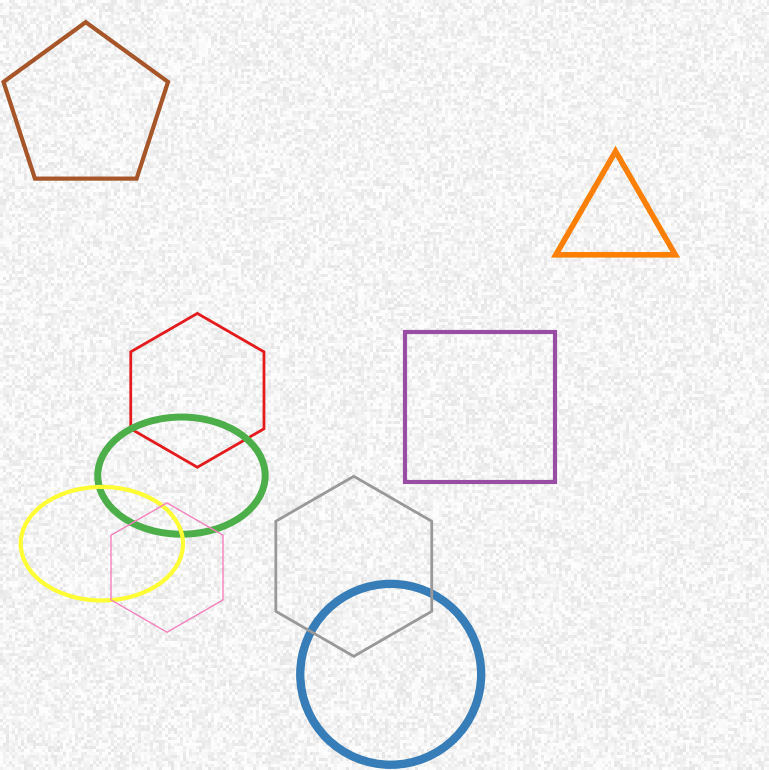[{"shape": "hexagon", "thickness": 1, "radius": 0.5, "center": [0.256, 0.493]}, {"shape": "circle", "thickness": 3, "radius": 0.59, "center": [0.507, 0.124]}, {"shape": "oval", "thickness": 2.5, "radius": 0.54, "center": [0.236, 0.382]}, {"shape": "square", "thickness": 1.5, "radius": 0.49, "center": [0.624, 0.471]}, {"shape": "triangle", "thickness": 2, "radius": 0.45, "center": [0.799, 0.714]}, {"shape": "oval", "thickness": 1.5, "radius": 0.53, "center": [0.132, 0.294]}, {"shape": "pentagon", "thickness": 1.5, "radius": 0.56, "center": [0.111, 0.859]}, {"shape": "hexagon", "thickness": 0.5, "radius": 0.42, "center": [0.217, 0.263]}, {"shape": "hexagon", "thickness": 1, "radius": 0.58, "center": [0.459, 0.265]}]